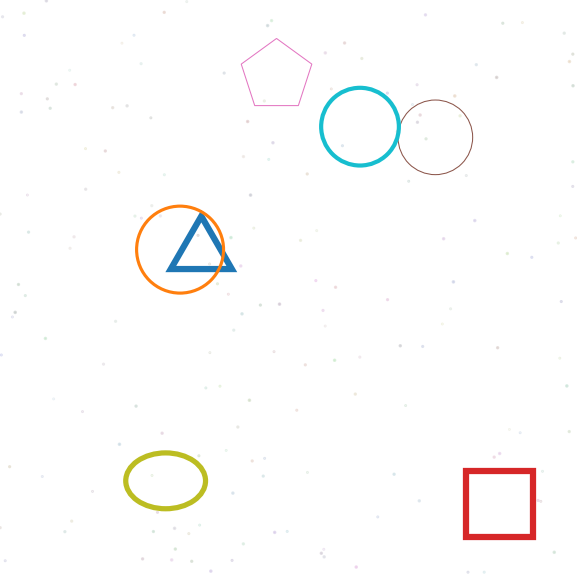[{"shape": "triangle", "thickness": 3, "radius": 0.31, "center": [0.349, 0.564]}, {"shape": "circle", "thickness": 1.5, "radius": 0.38, "center": [0.312, 0.567]}, {"shape": "square", "thickness": 3, "radius": 0.29, "center": [0.865, 0.127]}, {"shape": "circle", "thickness": 0.5, "radius": 0.32, "center": [0.754, 0.761]}, {"shape": "pentagon", "thickness": 0.5, "radius": 0.32, "center": [0.479, 0.868]}, {"shape": "oval", "thickness": 2.5, "radius": 0.35, "center": [0.287, 0.167]}, {"shape": "circle", "thickness": 2, "radius": 0.34, "center": [0.623, 0.78]}]